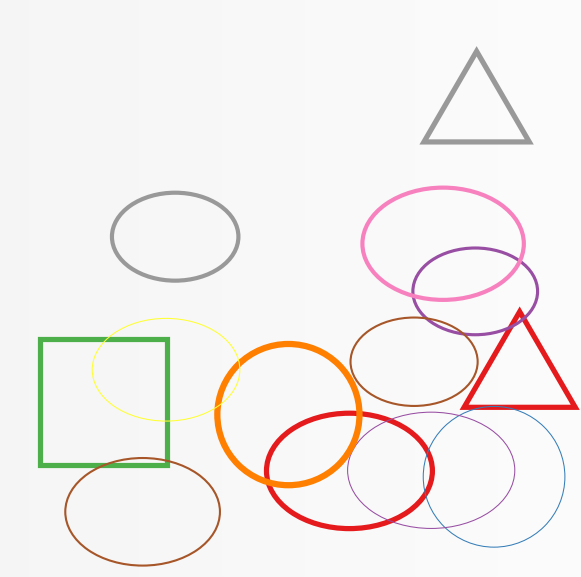[{"shape": "oval", "thickness": 2.5, "radius": 0.71, "center": [0.601, 0.184]}, {"shape": "triangle", "thickness": 2.5, "radius": 0.55, "center": [0.894, 0.349]}, {"shape": "circle", "thickness": 0.5, "radius": 0.61, "center": [0.85, 0.174]}, {"shape": "square", "thickness": 2.5, "radius": 0.55, "center": [0.178, 0.303]}, {"shape": "oval", "thickness": 1.5, "radius": 0.54, "center": [0.818, 0.495]}, {"shape": "oval", "thickness": 0.5, "radius": 0.72, "center": [0.742, 0.185]}, {"shape": "circle", "thickness": 3, "radius": 0.61, "center": [0.496, 0.281]}, {"shape": "oval", "thickness": 0.5, "radius": 0.63, "center": [0.286, 0.359]}, {"shape": "oval", "thickness": 1, "radius": 0.67, "center": [0.245, 0.113]}, {"shape": "oval", "thickness": 1, "radius": 0.55, "center": [0.712, 0.373]}, {"shape": "oval", "thickness": 2, "radius": 0.69, "center": [0.762, 0.577]}, {"shape": "oval", "thickness": 2, "radius": 0.54, "center": [0.301, 0.589]}, {"shape": "triangle", "thickness": 2.5, "radius": 0.52, "center": [0.82, 0.806]}]